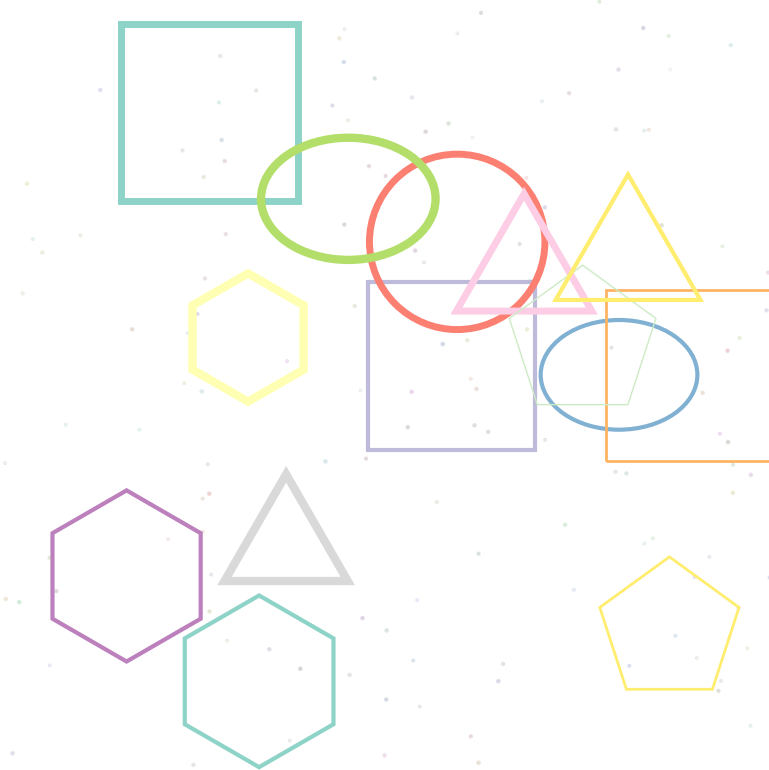[{"shape": "square", "thickness": 2.5, "radius": 0.57, "center": [0.272, 0.854]}, {"shape": "hexagon", "thickness": 1.5, "radius": 0.56, "center": [0.337, 0.115]}, {"shape": "hexagon", "thickness": 3, "radius": 0.42, "center": [0.322, 0.562]}, {"shape": "square", "thickness": 1.5, "radius": 0.54, "center": [0.586, 0.525]}, {"shape": "circle", "thickness": 2.5, "radius": 0.57, "center": [0.594, 0.686]}, {"shape": "oval", "thickness": 1.5, "radius": 0.51, "center": [0.804, 0.513]}, {"shape": "square", "thickness": 1, "radius": 0.56, "center": [0.898, 0.513]}, {"shape": "oval", "thickness": 3, "radius": 0.57, "center": [0.452, 0.742]}, {"shape": "triangle", "thickness": 2.5, "radius": 0.51, "center": [0.681, 0.647]}, {"shape": "triangle", "thickness": 3, "radius": 0.46, "center": [0.372, 0.292]}, {"shape": "hexagon", "thickness": 1.5, "radius": 0.56, "center": [0.164, 0.252]}, {"shape": "pentagon", "thickness": 0.5, "radius": 0.5, "center": [0.757, 0.556]}, {"shape": "pentagon", "thickness": 1, "radius": 0.48, "center": [0.869, 0.182]}, {"shape": "triangle", "thickness": 1.5, "radius": 0.54, "center": [0.816, 0.665]}]